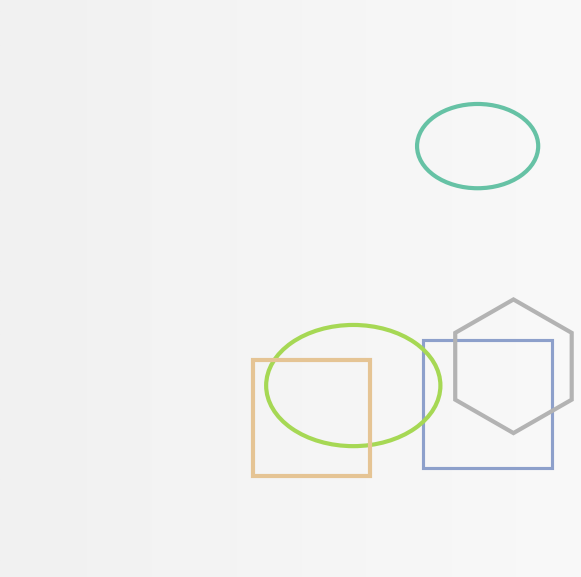[{"shape": "oval", "thickness": 2, "radius": 0.52, "center": [0.822, 0.746]}, {"shape": "square", "thickness": 1.5, "radius": 0.55, "center": [0.838, 0.299]}, {"shape": "oval", "thickness": 2, "radius": 0.75, "center": [0.608, 0.332]}, {"shape": "square", "thickness": 2, "radius": 0.5, "center": [0.536, 0.275]}, {"shape": "hexagon", "thickness": 2, "radius": 0.58, "center": [0.883, 0.365]}]